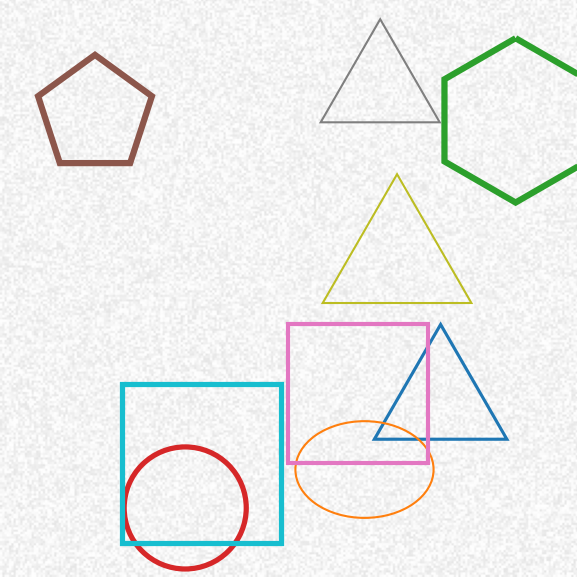[{"shape": "triangle", "thickness": 1.5, "radius": 0.66, "center": [0.763, 0.305]}, {"shape": "oval", "thickness": 1, "radius": 0.6, "center": [0.631, 0.186]}, {"shape": "hexagon", "thickness": 3, "radius": 0.71, "center": [0.893, 0.791]}, {"shape": "circle", "thickness": 2.5, "radius": 0.53, "center": [0.321, 0.12]}, {"shape": "pentagon", "thickness": 3, "radius": 0.52, "center": [0.164, 0.801]}, {"shape": "square", "thickness": 2, "radius": 0.6, "center": [0.62, 0.318]}, {"shape": "triangle", "thickness": 1, "radius": 0.6, "center": [0.658, 0.847]}, {"shape": "triangle", "thickness": 1, "radius": 0.74, "center": [0.688, 0.549]}, {"shape": "square", "thickness": 2.5, "radius": 0.69, "center": [0.349, 0.196]}]